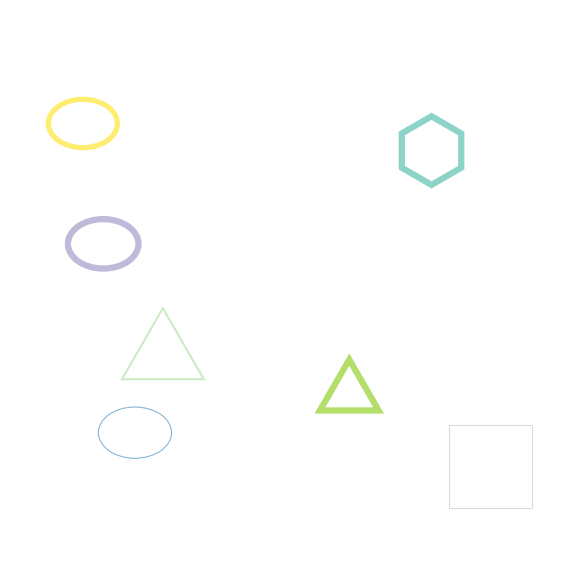[{"shape": "hexagon", "thickness": 3, "radius": 0.3, "center": [0.747, 0.738]}, {"shape": "oval", "thickness": 3, "radius": 0.31, "center": [0.179, 0.577]}, {"shape": "oval", "thickness": 0.5, "radius": 0.32, "center": [0.234, 0.25]}, {"shape": "triangle", "thickness": 3, "radius": 0.29, "center": [0.605, 0.318]}, {"shape": "square", "thickness": 0.5, "radius": 0.36, "center": [0.849, 0.192]}, {"shape": "triangle", "thickness": 1, "radius": 0.41, "center": [0.282, 0.383]}, {"shape": "oval", "thickness": 2.5, "radius": 0.3, "center": [0.144, 0.785]}]